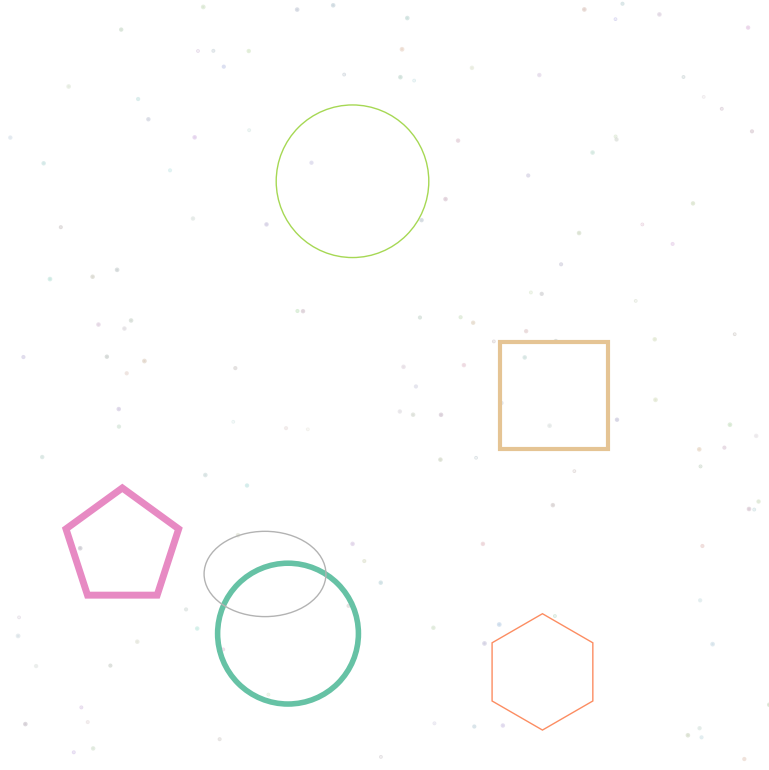[{"shape": "circle", "thickness": 2, "radius": 0.46, "center": [0.374, 0.177]}, {"shape": "hexagon", "thickness": 0.5, "radius": 0.38, "center": [0.704, 0.127]}, {"shape": "pentagon", "thickness": 2.5, "radius": 0.38, "center": [0.159, 0.289]}, {"shape": "circle", "thickness": 0.5, "radius": 0.5, "center": [0.458, 0.765]}, {"shape": "square", "thickness": 1.5, "radius": 0.35, "center": [0.72, 0.486]}, {"shape": "oval", "thickness": 0.5, "radius": 0.4, "center": [0.344, 0.255]}]